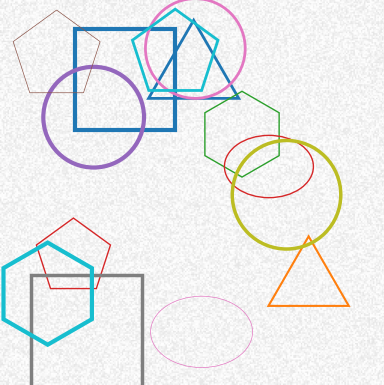[{"shape": "triangle", "thickness": 2, "radius": 0.68, "center": [0.503, 0.812]}, {"shape": "square", "thickness": 3, "radius": 0.65, "center": [0.325, 0.794]}, {"shape": "triangle", "thickness": 1.5, "radius": 0.6, "center": [0.802, 0.266]}, {"shape": "hexagon", "thickness": 1, "radius": 0.56, "center": [0.629, 0.651]}, {"shape": "pentagon", "thickness": 1, "radius": 0.51, "center": [0.191, 0.332]}, {"shape": "oval", "thickness": 1, "radius": 0.58, "center": [0.698, 0.567]}, {"shape": "circle", "thickness": 3, "radius": 0.65, "center": [0.243, 0.696]}, {"shape": "pentagon", "thickness": 0.5, "radius": 0.59, "center": [0.147, 0.855]}, {"shape": "oval", "thickness": 0.5, "radius": 0.66, "center": [0.524, 0.138]}, {"shape": "circle", "thickness": 2, "radius": 0.65, "center": [0.507, 0.874]}, {"shape": "square", "thickness": 2.5, "radius": 0.72, "center": [0.226, 0.14]}, {"shape": "circle", "thickness": 2.5, "radius": 0.7, "center": [0.744, 0.494]}, {"shape": "pentagon", "thickness": 2, "radius": 0.58, "center": [0.455, 0.86]}, {"shape": "hexagon", "thickness": 3, "radius": 0.66, "center": [0.124, 0.237]}]